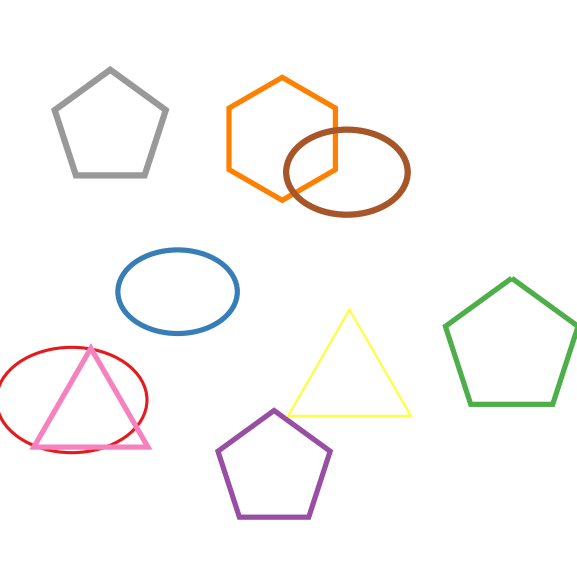[{"shape": "oval", "thickness": 1.5, "radius": 0.65, "center": [0.124, 0.307]}, {"shape": "oval", "thickness": 2.5, "radius": 0.52, "center": [0.308, 0.494]}, {"shape": "pentagon", "thickness": 2.5, "radius": 0.6, "center": [0.886, 0.397]}, {"shape": "pentagon", "thickness": 2.5, "radius": 0.51, "center": [0.475, 0.186]}, {"shape": "hexagon", "thickness": 2.5, "radius": 0.53, "center": [0.489, 0.759]}, {"shape": "triangle", "thickness": 1, "radius": 0.61, "center": [0.605, 0.34]}, {"shape": "oval", "thickness": 3, "radius": 0.53, "center": [0.601, 0.701]}, {"shape": "triangle", "thickness": 2.5, "radius": 0.57, "center": [0.157, 0.282]}, {"shape": "pentagon", "thickness": 3, "radius": 0.51, "center": [0.191, 0.777]}]